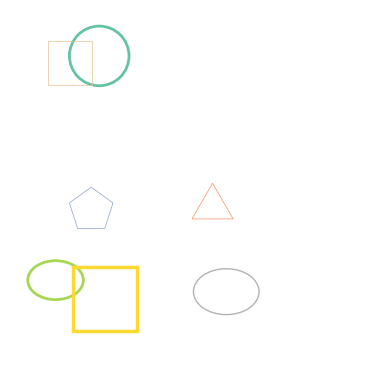[{"shape": "circle", "thickness": 2, "radius": 0.39, "center": [0.258, 0.855]}, {"shape": "triangle", "thickness": 0.5, "radius": 0.31, "center": [0.552, 0.462]}, {"shape": "pentagon", "thickness": 0.5, "radius": 0.3, "center": [0.237, 0.454]}, {"shape": "oval", "thickness": 2, "radius": 0.36, "center": [0.144, 0.272]}, {"shape": "square", "thickness": 2.5, "radius": 0.41, "center": [0.272, 0.223]}, {"shape": "square", "thickness": 0.5, "radius": 0.29, "center": [0.182, 0.837]}, {"shape": "oval", "thickness": 1, "radius": 0.43, "center": [0.588, 0.242]}]